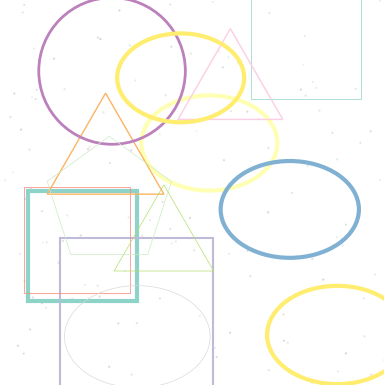[{"shape": "square", "thickness": 3, "radius": 0.71, "center": [0.214, 0.361]}, {"shape": "square", "thickness": 0.5, "radius": 0.71, "center": [0.795, 0.885]}, {"shape": "oval", "thickness": 3, "radius": 0.88, "center": [0.544, 0.629]}, {"shape": "square", "thickness": 1.5, "radius": 0.99, "center": [0.355, 0.182]}, {"shape": "square", "thickness": 0.5, "radius": 0.69, "center": [0.2, 0.376]}, {"shape": "oval", "thickness": 3, "radius": 0.9, "center": [0.753, 0.456]}, {"shape": "triangle", "thickness": 1, "radius": 0.87, "center": [0.274, 0.583]}, {"shape": "triangle", "thickness": 0.5, "radius": 0.75, "center": [0.426, 0.371]}, {"shape": "triangle", "thickness": 1, "radius": 0.79, "center": [0.598, 0.768]}, {"shape": "oval", "thickness": 0.5, "radius": 0.95, "center": [0.357, 0.126]}, {"shape": "circle", "thickness": 2, "radius": 0.95, "center": [0.291, 0.816]}, {"shape": "pentagon", "thickness": 0.5, "radius": 0.85, "center": [0.284, 0.476]}, {"shape": "oval", "thickness": 3, "radius": 0.82, "center": [0.469, 0.798]}, {"shape": "oval", "thickness": 3, "radius": 0.91, "center": [0.876, 0.13]}]